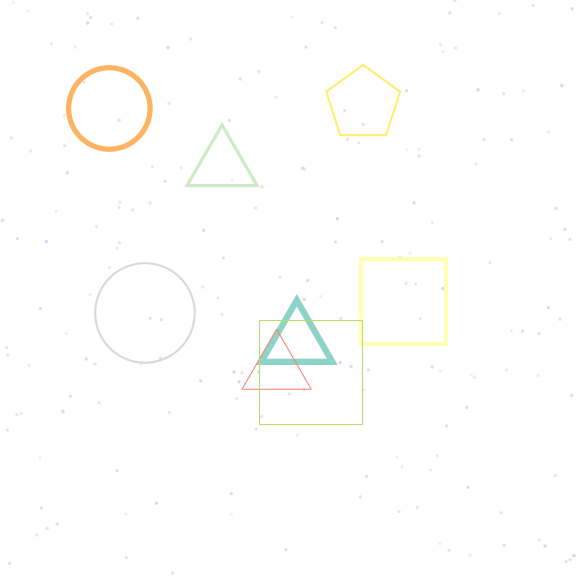[{"shape": "triangle", "thickness": 3, "radius": 0.36, "center": [0.514, 0.408]}, {"shape": "square", "thickness": 2, "radius": 0.37, "center": [0.699, 0.477]}, {"shape": "triangle", "thickness": 0.5, "radius": 0.35, "center": [0.479, 0.36]}, {"shape": "circle", "thickness": 2.5, "radius": 0.35, "center": [0.189, 0.811]}, {"shape": "square", "thickness": 0.5, "radius": 0.45, "center": [0.537, 0.355]}, {"shape": "circle", "thickness": 1, "radius": 0.43, "center": [0.251, 0.457]}, {"shape": "triangle", "thickness": 1.5, "radius": 0.35, "center": [0.384, 0.713]}, {"shape": "pentagon", "thickness": 1, "radius": 0.34, "center": [0.629, 0.82]}]